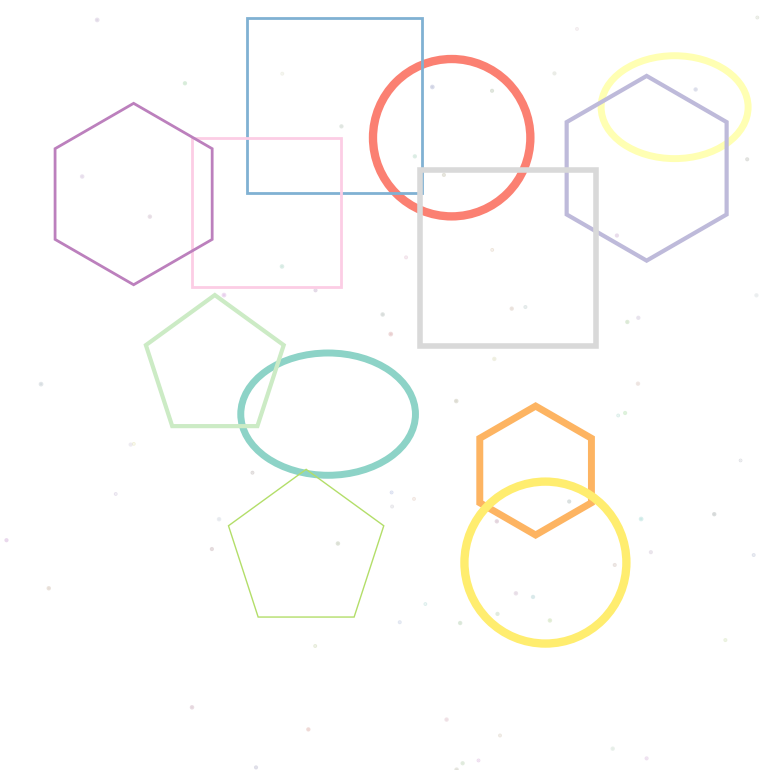[{"shape": "oval", "thickness": 2.5, "radius": 0.57, "center": [0.426, 0.462]}, {"shape": "oval", "thickness": 2.5, "radius": 0.48, "center": [0.876, 0.861]}, {"shape": "hexagon", "thickness": 1.5, "radius": 0.6, "center": [0.84, 0.781]}, {"shape": "circle", "thickness": 3, "radius": 0.51, "center": [0.587, 0.821]}, {"shape": "square", "thickness": 1, "radius": 0.57, "center": [0.434, 0.862]}, {"shape": "hexagon", "thickness": 2.5, "radius": 0.42, "center": [0.696, 0.389]}, {"shape": "pentagon", "thickness": 0.5, "radius": 0.53, "center": [0.398, 0.284]}, {"shape": "square", "thickness": 1, "radius": 0.48, "center": [0.346, 0.724]}, {"shape": "square", "thickness": 2, "radius": 0.57, "center": [0.66, 0.665]}, {"shape": "hexagon", "thickness": 1, "radius": 0.59, "center": [0.174, 0.748]}, {"shape": "pentagon", "thickness": 1.5, "radius": 0.47, "center": [0.279, 0.523]}, {"shape": "circle", "thickness": 3, "radius": 0.53, "center": [0.708, 0.269]}]